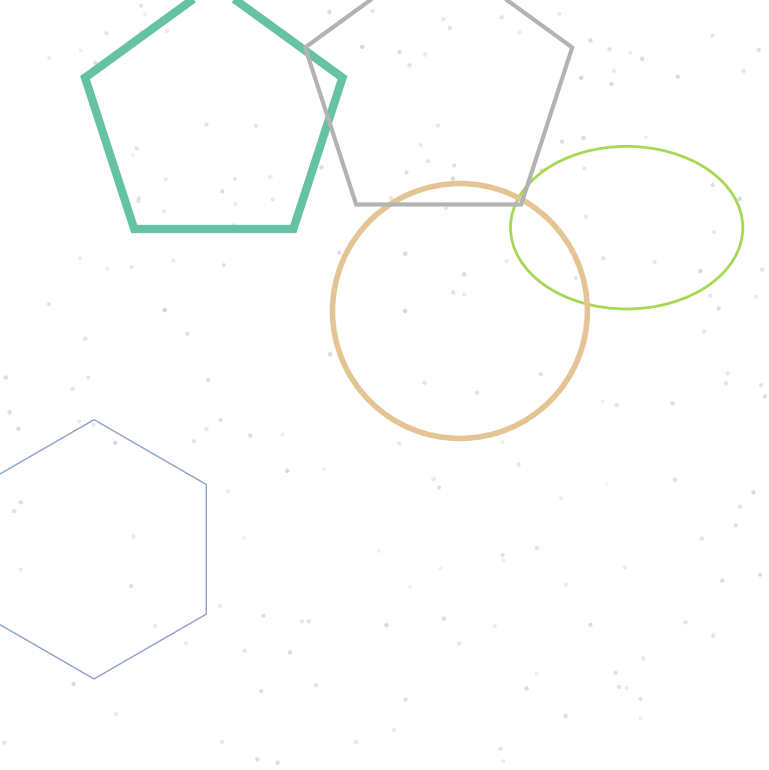[{"shape": "pentagon", "thickness": 3, "radius": 0.88, "center": [0.278, 0.845]}, {"shape": "hexagon", "thickness": 0.5, "radius": 0.84, "center": [0.122, 0.287]}, {"shape": "oval", "thickness": 1, "radius": 0.75, "center": [0.814, 0.704]}, {"shape": "circle", "thickness": 2, "radius": 0.83, "center": [0.597, 0.596]}, {"shape": "pentagon", "thickness": 1.5, "radius": 0.91, "center": [0.57, 0.882]}]